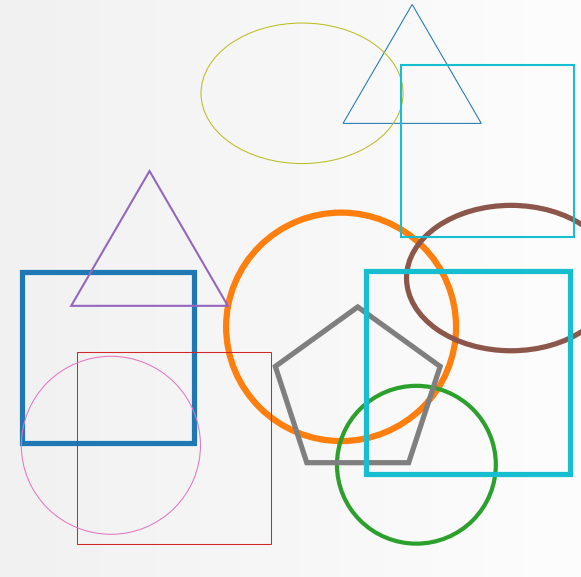[{"shape": "triangle", "thickness": 0.5, "radius": 0.69, "center": [0.709, 0.854]}, {"shape": "square", "thickness": 2.5, "radius": 0.74, "center": [0.185, 0.38]}, {"shape": "circle", "thickness": 3, "radius": 0.99, "center": [0.587, 0.433]}, {"shape": "circle", "thickness": 2, "radius": 0.68, "center": [0.716, 0.194]}, {"shape": "square", "thickness": 0.5, "radius": 0.83, "center": [0.3, 0.224]}, {"shape": "triangle", "thickness": 1, "radius": 0.78, "center": [0.257, 0.547]}, {"shape": "oval", "thickness": 2.5, "radius": 0.9, "center": [0.879, 0.518]}, {"shape": "circle", "thickness": 0.5, "radius": 0.77, "center": [0.191, 0.228]}, {"shape": "pentagon", "thickness": 2.5, "radius": 0.75, "center": [0.615, 0.319]}, {"shape": "oval", "thickness": 0.5, "radius": 0.87, "center": [0.52, 0.838]}, {"shape": "square", "thickness": 1, "radius": 0.74, "center": [0.839, 0.738]}, {"shape": "square", "thickness": 2.5, "radius": 0.88, "center": [0.806, 0.354]}]